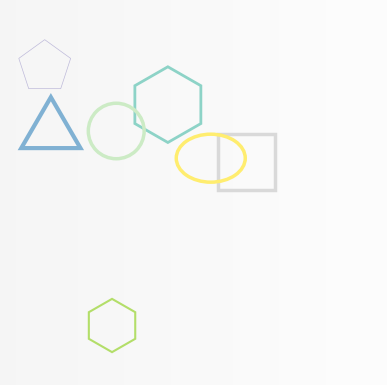[{"shape": "hexagon", "thickness": 2, "radius": 0.49, "center": [0.433, 0.728]}, {"shape": "pentagon", "thickness": 0.5, "radius": 0.35, "center": [0.115, 0.827]}, {"shape": "triangle", "thickness": 3, "radius": 0.44, "center": [0.131, 0.659]}, {"shape": "hexagon", "thickness": 1.5, "radius": 0.35, "center": [0.289, 0.155]}, {"shape": "square", "thickness": 2.5, "radius": 0.36, "center": [0.636, 0.579]}, {"shape": "circle", "thickness": 2.5, "radius": 0.36, "center": [0.3, 0.66]}, {"shape": "oval", "thickness": 2.5, "radius": 0.45, "center": [0.544, 0.589]}]